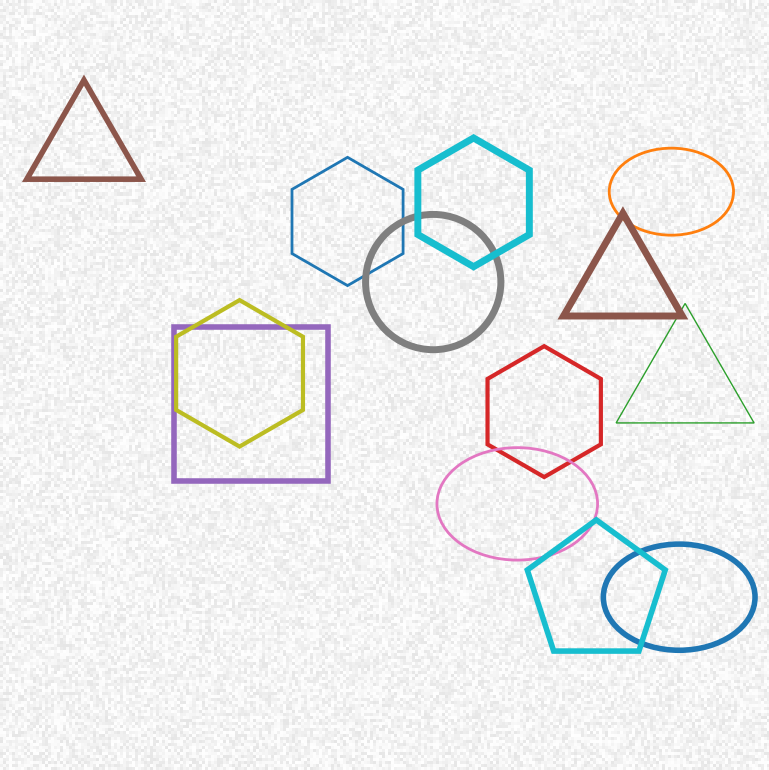[{"shape": "oval", "thickness": 2, "radius": 0.49, "center": [0.882, 0.224]}, {"shape": "hexagon", "thickness": 1, "radius": 0.42, "center": [0.451, 0.712]}, {"shape": "oval", "thickness": 1, "radius": 0.4, "center": [0.872, 0.751]}, {"shape": "triangle", "thickness": 0.5, "radius": 0.52, "center": [0.89, 0.502]}, {"shape": "hexagon", "thickness": 1.5, "radius": 0.42, "center": [0.707, 0.465]}, {"shape": "square", "thickness": 2, "radius": 0.5, "center": [0.326, 0.476]}, {"shape": "triangle", "thickness": 2.5, "radius": 0.45, "center": [0.809, 0.634]}, {"shape": "triangle", "thickness": 2, "radius": 0.43, "center": [0.109, 0.81]}, {"shape": "oval", "thickness": 1, "radius": 0.52, "center": [0.672, 0.346]}, {"shape": "circle", "thickness": 2.5, "radius": 0.44, "center": [0.563, 0.634]}, {"shape": "hexagon", "thickness": 1.5, "radius": 0.48, "center": [0.311, 0.515]}, {"shape": "pentagon", "thickness": 2, "radius": 0.47, "center": [0.774, 0.231]}, {"shape": "hexagon", "thickness": 2.5, "radius": 0.42, "center": [0.615, 0.737]}]